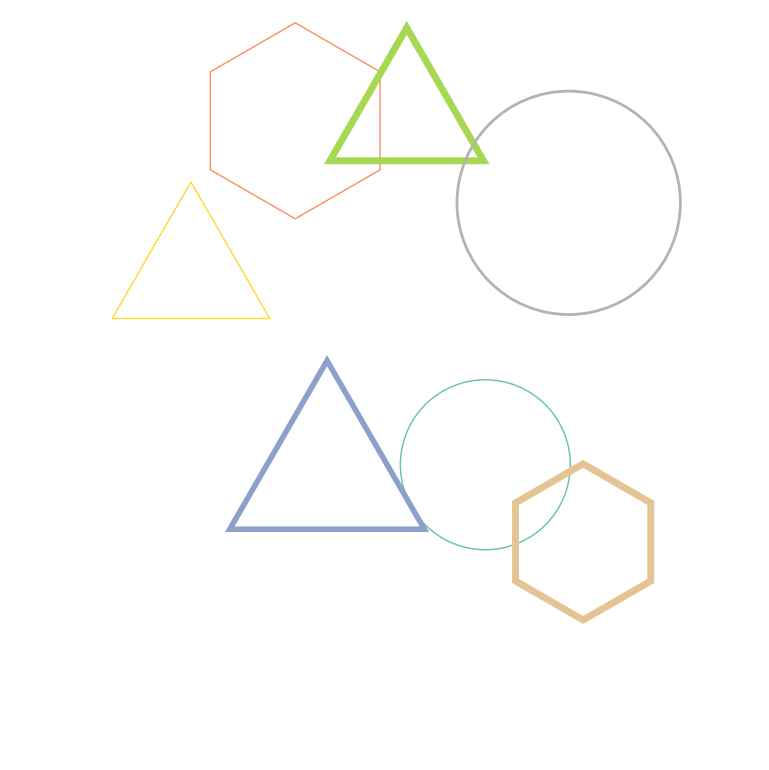[{"shape": "circle", "thickness": 0.5, "radius": 0.55, "center": [0.63, 0.396]}, {"shape": "hexagon", "thickness": 0.5, "radius": 0.64, "center": [0.383, 0.843]}, {"shape": "triangle", "thickness": 2, "radius": 0.73, "center": [0.425, 0.386]}, {"shape": "triangle", "thickness": 2.5, "radius": 0.58, "center": [0.528, 0.849]}, {"shape": "triangle", "thickness": 0.5, "radius": 0.59, "center": [0.248, 0.645]}, {"shape": "hexagon", "thickness": 2.5, "radius": 0.51, "center": [0.757, 0.296]}, {"shape": "circle", "thickness": 1, "radius": 0.73, "center": [0.739, 0.737]}]